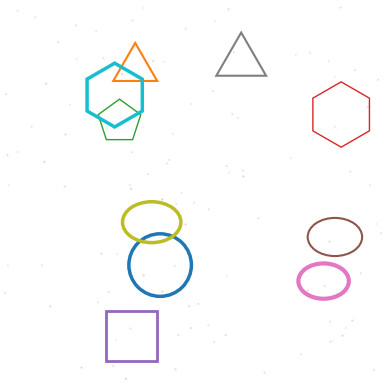[{"shape": "circle", "thickness": 2.5, "radius": 0.41, "center": [0.416, 0.311]}, {"shape": "triangle", "thickness": 1.5, "radius": 0.33, "center": [0.351, 0.823]}, {"shape": "pentagon", "thickness": 1, "radius": 0.29, "center": [0.31, 0.684]}, {"shape": "hexagon", "thickness": 1, "radius": 0.42, "center": [0.886, 0.703]}, {"shape": "square", "thickness": 2, "radius": 0.33, "center": [0.342, 0.127]}, {"shape": "oval", "thickness": 1.5, "radius": 0.35, "center": [0.87, 0.384]}, {"shape": "oval", "thickness": 3, "radius": 0.33, "center": [0.841, 0.27]}, {"shape": "triangle", "thickness": 1.5, "radius": 0.37, "center": [0.626, 0.841]}, {"shape": "oval", "thickness": 2.5, "radius": 0.38, "center": [0.394, 0.423]}, {"shape": "hexagon", "thickness": 2.5, "radius": 0.41, "center": [0.298, 0.753]}]